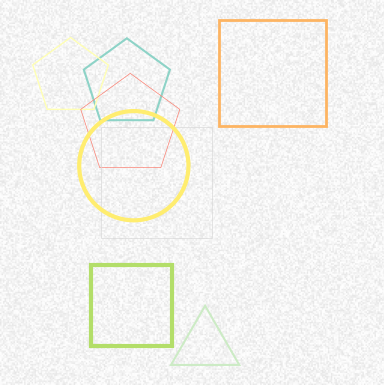[{"shape": "pentagon", "thickness": 1.5, "radius": 0.59, "center": [0.33, 0.783]}, {"shape": "pentagon", "thickness": 1, "radius": 0.52, "center": [0.183, 0.799]}, {"shape": "pentagon", "thickness": 0.5, "radius": 0.68, "center": [0.338, 0.674]}, {"shape": "square", "thickness": 2, "radius": 0.69, "center": [0.708, 0.81]}, {"shape": "square", "thickness": 3, "radius": 0.53, "center": [0.342, 0.206]}, {"shape": "square", "thickness": 0.5, "radius": 0.72, "center": [0.407, 0.526]}, {"shape": "triangle", "thickness": 1.5, "radius": 0.51, "center": [0.533, 0.103]}, {"shape": "circle", "thickness": 3, "radius": 0.71, "center": [0.348, 0.57]}]